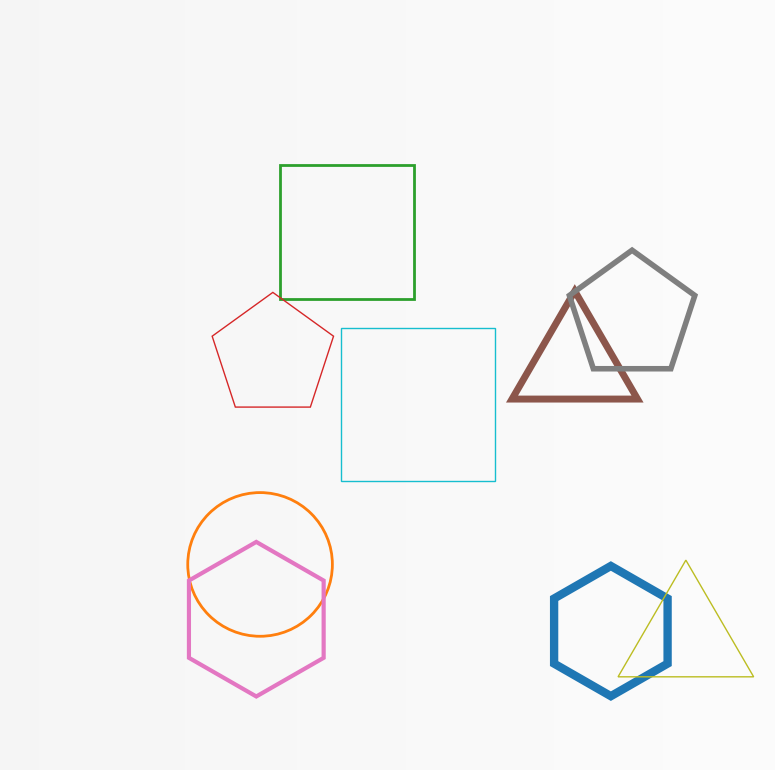[{"shape": "hexagon", "thickness": 3, "radius": 0.42, "center": [0.788, 0.18]}, {"shape": "circle", "thickness": 1, "radius": 0.47, "center": [0.336, 0.267]}, {"shape": "square", "thickness": 1, "radius": 0.43, "center": [0.448, 0.699]}, {"shape": "pentagon", "thickness": 0.5, "radius": 0.41, "center": [0.352, 0.538]}, {"shape": "triangle", "thickness": 2.5, "radius": 0.47, "center": [0.742, 0.528]}, {"shape": "hexagon", "thickness": 1.5, "radius": 0.5, "center": [0.331, 0.196]}, {"shape": "pentagon", "thickness": 2, "radius": 0.43, "center": [0.816, 0.59]}, {"shape": "triangle", "thickness": 0.5, "radius": 0.51, "center": [0.885, 0.172]}, {"shape": "square", "thickness": 0.5, "radius": 0.5, "center": [0.54, 0.475]}]